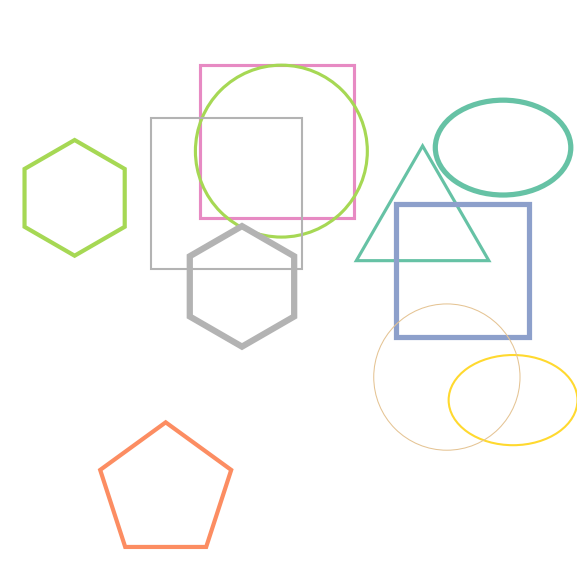[{"shape": "triangle", "thickness": 1.5, "radius": 0.66, "center": [0.732, 0.614]}, {"shape": "oval", "thickness": 2.5, "radius": 0.59, "center": [0.871, 0.744]}, {"shape": "pentagon", "thickness": 2, "radius": 0.6, "center": [0.287, 0.149]}, {"shape": "square", "thickness": 2.5, "radius": 0.58, "center": [0.801, 0.531]}, {"shape": "square", "thickness": 1.5, "radius": 0.66, "center": [0.48, 0.754]}, {"shape": "hexagon", "thickness": 2, "radius": 0.5, "center": [0.129, 0.657]}, {"shape": "circle", "thickness": 1.5, "radius": 0.74, "center": [0.487, 0.737]}, {"shape": "oval", "thickness": 1, "radius": 0.56, "center": [0.888, 0.306]}, {"shape": "circle", "thickness": 0.5, "radius": 0.63, "center": [0.774, 0.346]}, {"shape": "square", "thickness": 1, "radius": 0.65, "center": [0.391, 0.665]}, {"shape": "hexagon", "thickness": 3, "radius": 0.52, "center": [0.419, 0.503]}]